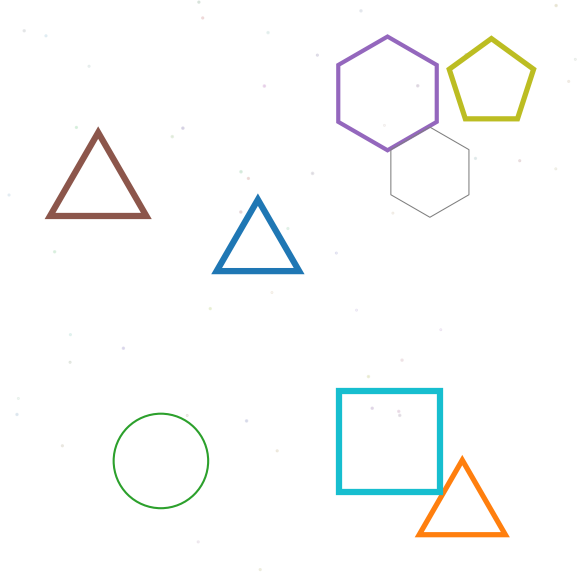[{"shape": "triangle", "thickness": 3, "radius": 0.41, "center": [0.447, 0.571]}, {"shape": "triangle", "thickness": 2.5, "radius": 0.43, "center": [0.8, 0.116]}, {"shape": "circle", "thickness": 1, "radius": 0.41, "center": [0.279, 0.201]}, {"shape": "hexagon", "thickness": 2, "radius": 0.49, "center": [0.671, 0.837]}, {"shape": "triangle", "thickness": 3, "radius": 0.48, "center": [0.17, 0.673]}, {"shape": "hexagon", "thickness": 0.5, "radius": 0.39, "center": [0.744, 0.701]}, {"shape": "pentagon", "thickness": 2.5, "radius": 0.38, "center": [0.851, 0.856]}, {"shape": "square", "thickness": 3, "radius": 0.44, "center": [0.674, 0.234]}]